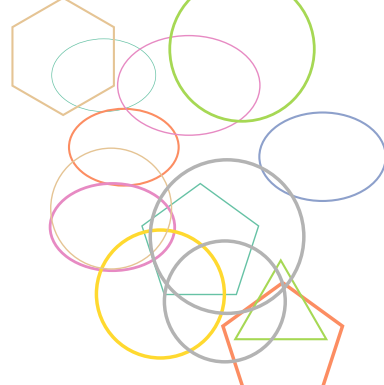[{"shape": "pentagon", "thickness": 1, "radius": 0.8, "center": [0.52, 0.364]}, {"shape": "oval", "thickness": 0.5, "radius": 0.68, "center": [0.269, 0.805]}, {"shape": "oval", "thickness": 1.5, "radius": 0.71, "center": [0.322, 0.618]}, {"shape": "pentagon", "thickness": 2.5, "radius": 0.82, "center": [0.734, 0.102]}, {"shape": "oval", "thickness": 1.5, "radius": 0.82, "center": [0.838, 0.593]}, {"shape": "oval", "thickness": 2, "radius": 0.81, "center": [0.292, 0.41]}, {"shape": "oval", "thickness": 1, "radius": 0.92, "center": [0.49, 0.778]}, {"shape": "triangle", "thickness": 1.5, "radius": 0.68, "center": [0.729, 0.187]}, {"shape": "circle", "thickness": 2, "radius": 0.94, "center": [0.629, 0.873]}, {"shape": "circle", "thickness": 2.5, "radius": 0.83, "center": [0.417, 0.236]}, {"shape": "hexagon", "thickness": 1.5, "radius": 0.76, "center": [0.164, 0.853]}, {"shape": "circle", "thickness": 1, "radius": 0.78, "center": [0.289, 0.458]}, {"shape": "circle", "thickness": 2.5, "radius": 1.0, "center": [0.59, 0.385]}, {"shape": "circle", "thickness": 2.5, "radius": 0.78, "center": [0.584, 0.217]}]